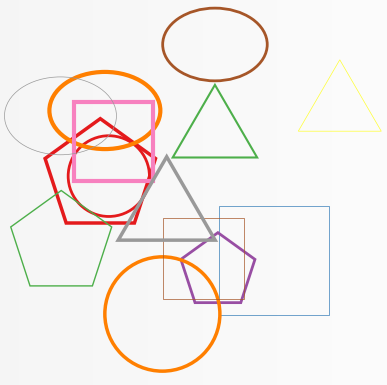[{"shape": "circle", "thickness": 2, "radius": 0.52, "center": [0.281, 0.543]}, {"shape": "pentagon", "thickness": 2.5, "radius": 0.75, "center": [0.259, 0.542]}, {"shape": "square", "thickness": 0.5, "radius": 0.71, "center": [0.706, 0.324]}, {"shape": "pentagon", "thickness": 1, "radius": 0.68, "center": [0.158, 0.368]}, {"shape": "triangle", "thickness": 1.5, "radius": 0.63, "center": [0.555, 0.654]}, {"shape": "pentagon", "thickness": 2, "radius": 0.5, "center": [0.562, 0.295]}, {"shape": "oval", "thickness": 3, "radius": 0.72, "center": [0.271, 0.713]}, {"shape": "circle", "thickness": 2.5, "radius": 0.74, "center": [0.419, 0.184]}, {"shape": "triangle", "thickness": 0.5, "radius": 0.62, "center": [0.877, 0.721]}, {"shape": "oval", "thickness": 2, "radius": 0.67, "center": [0.555, 0.884]}, {"shape": "square", "thickness": 0.5, "radius": 0.52, "center": [0.525, 0.329]}, {"shape": "square", "thickness": 3, "radius": 0.51, "center": [0.293, 0.633]}, {"shape": "triangle", "thickness": 2.5, "radius": 0.72, "center": [0.43, 0.448]}, {"shape": "oval", "thickness": 0.5, "radius": 0.72, "center": [0.156, 0.699]}]